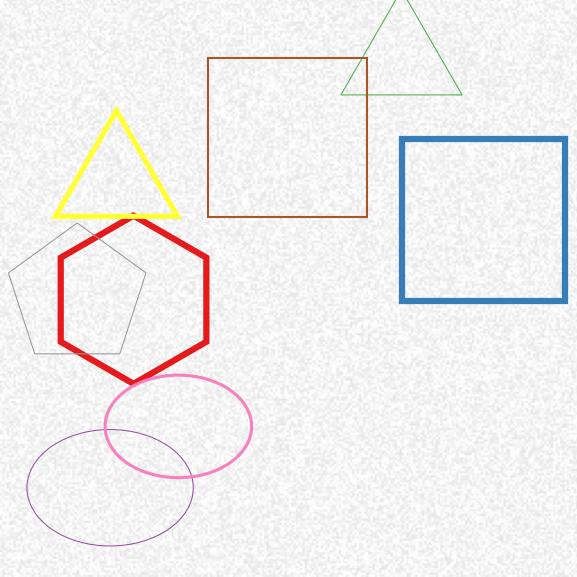[{"shape": "hexagon", "thickness": 3, "radius": 0.73, "center": [0.231, 0.48]}, {"shape": "square", "thickness": 3, "radius": 0.7, "center": [0.837, 0.618]}, {"shape": "triangle", "thickness": 0.5, "radius": 0.61, "center": [0.695, 0.895]}, {"shape": "oval", "thickness": 0.5, "radius": 0.72, "center": [0.191, 0.155]}, {"shape": "triangle", "thickness": 2.5, "radius": 0.61, "center": [0.202, 0.686]}, {"shape": "square", "thickness": 1, "radius": 0.69, "center": [0.498, 0.761]}, {"shape": "oval", "thickness": 1.5, "radius": 0.63, "center": [0.309, 0.261]}, {"shape": "pentagon", "thickness": 0.5, "radius": 0.63, "center": [0.134, 0.488]}]